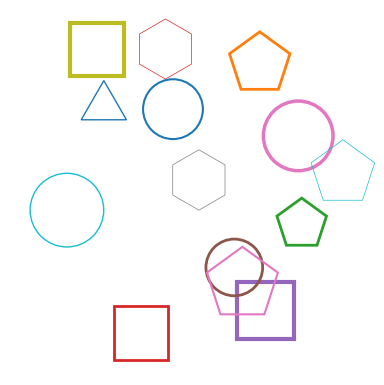[{"shape": "circle", "thickness": 1.5, "radius": 0.39, "center": [0.449, 0.716]}, {"shape": "triangle", "thickness": 1, "radius": 0.34, "center": [0.27, 0.723]}, {"shape": "pentagon", "thickness": 2, "radius": 0.41, "center": [0.675, 0.835]}, {"shape": "pentagon", "thickness": 2, "radius": 0.34, "center": [0.784, 0.418]}, {"shape": "square", "thickness": 2, "radius": 0.35, "center": [0.366, 0.135]}, {"shape": "hexagon", "thickness": 0.5, "radius": 0.39, "center": [0.43, 0.873]}, {"shape": "square", "thickness": 3, "radius": 0.37, "center": [0.69, 0.194]}, {"shape": "circle", "thickness": 2, "radius": 0.37, "center": [0.609, 0.305]}, {"shape": "circle", "thickness": 2.5, "radius": 0.45, "center": [0.775, 0.647]}, {"shape": "pentagon", "thickness": 1.5, "radius": 0.48, "center": [0.63, 0.262]}, {"shape": "hexagon", "thickness": 0.5, "radius": 0.39, "center": [0.517, 0.533]}, {"shape": "square", "thickness": 3, "radius": 0.35, "center": [0.253, 0.872]}, {"shape": "circle", "thickness": 1, "radius": 0.48, "center": [0.174, 0.454]}, {"shape": "pentagon", "thickness": 0.5, "radius": 0.43, "center": [0.891, 0.55]}]